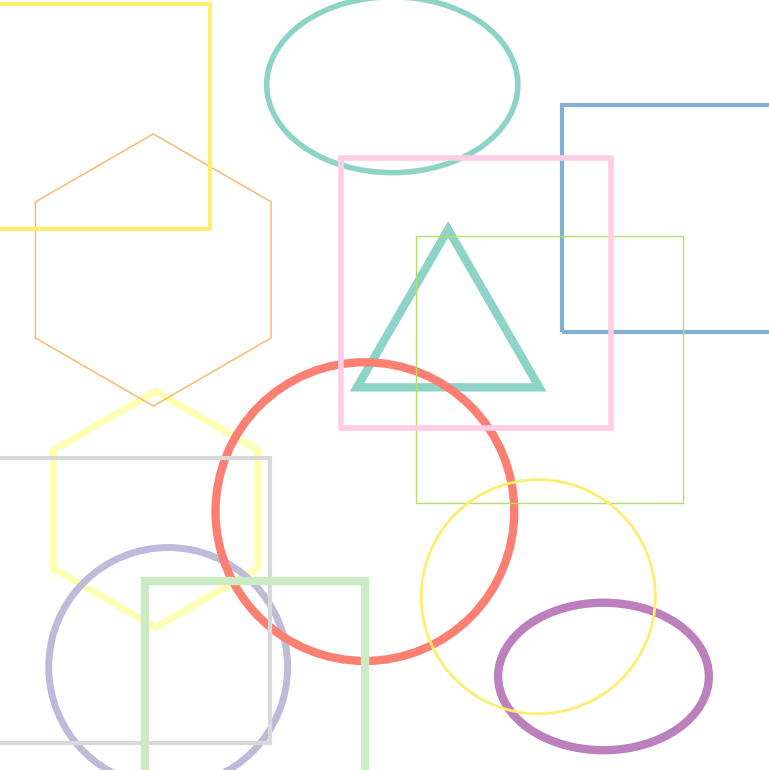[{"shape": "oval", "thickness": 2, "radius": 0.82, "center": [0.509, 0.89]}, {"shape": "triangle", "thickness": 3, "radius": 0.68, "center": [0.582, 0.565]}, {"shape": "hexagon", "thickness": 2.5, "radius": 0.77, "center": [0.202, 0.339]}, {"shape": "circle", "thickness": 2.5, "radius": 0.78, "center": [0.218, 0.134]}, {"shape": "circle", "thickness": 3, "radius": 0.97, "center": [0.474, 0.336]}, {"shape": "square", "thickness": 1.5, "radius": 0.74, "center": [0.877, 0.716]}, {"shape": "hexagon", "thickness": 0.5, "radius": 0.88, "center": [0.199, 0.649]}, {"shape": "square", "thickness": 0.5, "radius": 0.87, "center": [0.714, 0.52]}, {"shape": "square", "thickness": 2, "radius": 0.88, "center": [0.618, 0.619]}, {"shape": "square", "thickness": 1.5, "radius": 0.93, "center": [0.166, 0.22]}, {"shape": "oval", "thickness": 3, "radius": 0.68, "center": [0.784, 0.121]}, {"shape": "square", "thickness": 3, "radius": 0.71, "center": [0.331, 0.103]}, {"shape": "square", "thickness": 1.5, "radius": 0.73, "center": [0.126, 0.849]}, {"shape": "circle", "thickness": 1, "radius": 0.76, "center": [0.699, 0.225]}]